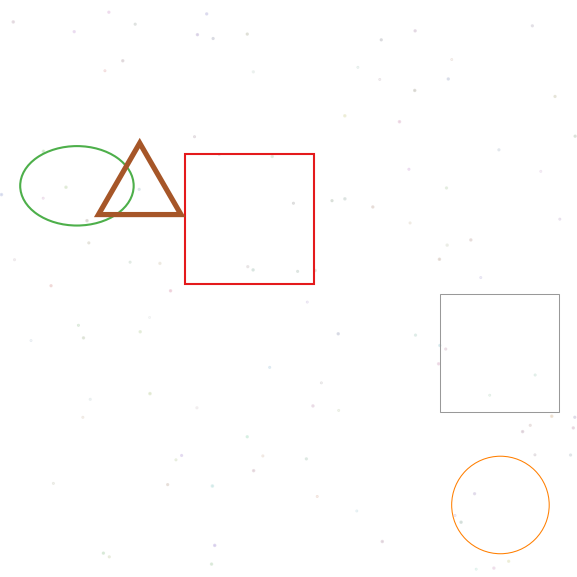[{"shape": "square", "thickness": 1, "radius": 0.56, "center": [0.432, 0.62]}, {"shape": "oval", "thickness": 1, "radius": 0.49, "center": [0.133, 0.677]}, {"shape": "circle", "thickness": 0.5, "radius": 0.42, "center": [0.867, 0.125]}, {"shape": "triangle", "thickness": 2.5, "radius": 0.41, "center": [0.242, 0.669]}, {"shape": "square", "thickness": 0.5, "radius": 0.51, "center": [0.865, 0.388]}]